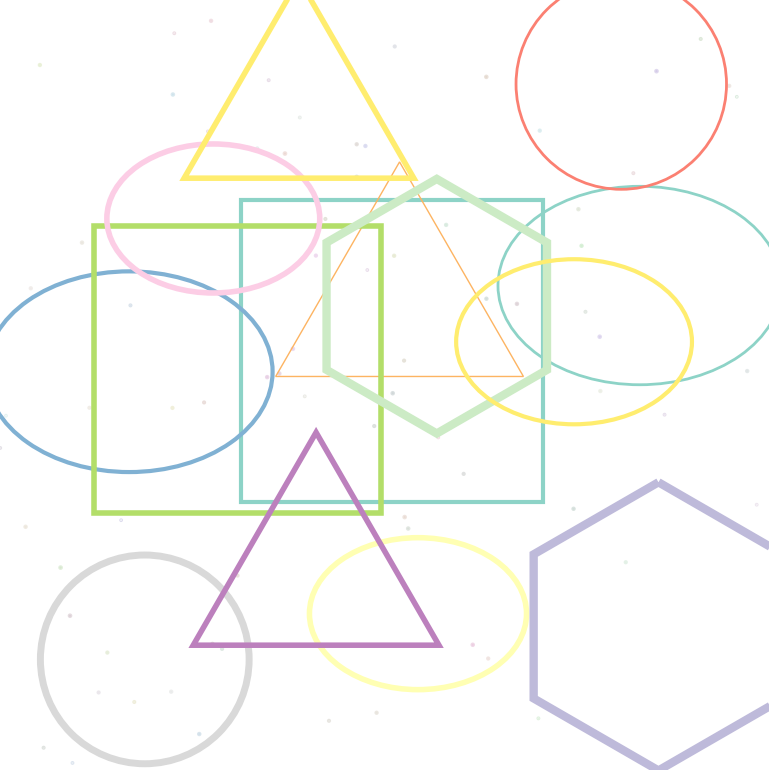[{"shape": "square", "thickness": 1.5, "radius": 0.98, "center": [0.509, 0.544]}, {"shape": "oval", "thickness": 1, "radius": 0.92, "center": [0.831, 0.629]}, {"shape": "oval", "thickness": 2, "radius": 0.7, "center": [0.543, 0.203]}, {"shape": "hexagon", "thickness": 3, "radius": 0.94, "center": [0.855, 0.187]}, {"shape": "circle", "thickness": 1, "radius": 0.68, "center": [0.807, 0.891]}, {"shape": "oval", "thickness": 1.5, "radius": 0.93, "center": [0.168, 0.517]}, {"shape": "triangle", "thickness": 0.5, "radius": 0.93, "center": [0.519, 0.604]}, {"shape": "square", "thickness": 2, "radius": 0.93, "center": [0.308, 0.52]}, {"shape": "oval", "thickness": 2, "radius": 0.69, "center": [0.277, 0.716]}, {"shape": "circle", "thickness": 2.5, "radius": 0.68, "center": [0.188, 0.144]}, {"shape": "triangle", "thickness": 2, "radius": 0.92, "center": [0.411, 0.254]}, {"shape": "hexagon", "thickness": 3, "radius": 0.83, "center": [0.567, 0.602]}, {"shape": "triangle", "thickness": 2, "radius": 0.86, "center": [0.388, 0.855]}, {"shape": "oval", "thickness": 1.5, "radius": 0.77, "center": [0.746, 0.556]}]